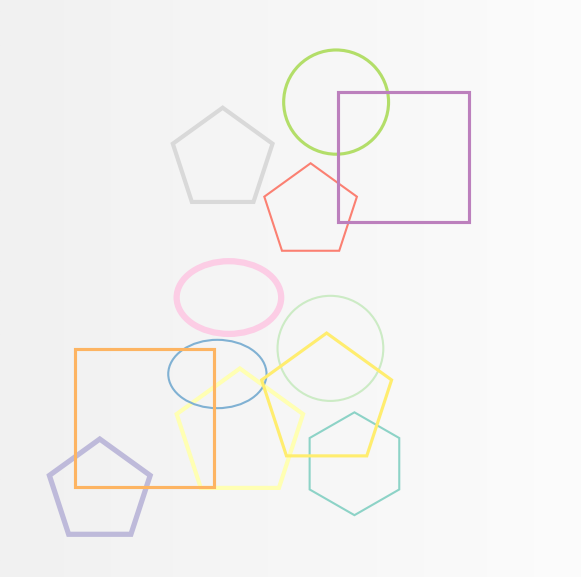[{"shape": "hexagon", "thickness": 1, "radius": 0.45, "center": [0.61, 0.196]}, {"shape": "pentagon", "thickness": 2, "radius": 0.57, "center": [0.413, 0.247]}, {"shape": "pentagon", "thickness": 2.5, "radius": 0.46, "center": [0.172, 0.148]}, {"shape": "pentagon", "thickness": 1, "radius": 0.42, "center": [0.534, 0.633]}, {"shape": "oval", "thickness": 1, "radius": 0.42, "center": [0.374, 0.352]}, {"shape": "square", "thickness": 1.5, "radius": 0.6, "center": [0.249, 0.276]}, {"shape": "circle", "thickness": 1.5, "radius": 0.45, "center": [0.578, 0.822]}, {"shape": "oval", "thickness": 3, "radius": 0.45, "center": [0.394, 0.484]}, {"shape": "pentagon", "thickness": 2, "radius": 0.45, "center": [0.383, 0.722]}, {"shape": "square", "thickness": 1.5, "radius": 0.56, "center": [0.694, 0.727]}, {"shape": "circle", "thickness": 1, "radius": 0.45, "center": [0.568, 0.396]}, {"shape": "pentagon", "thickness": 1.5, "radius": 0.59, "center": [0.562, 0.305]}]